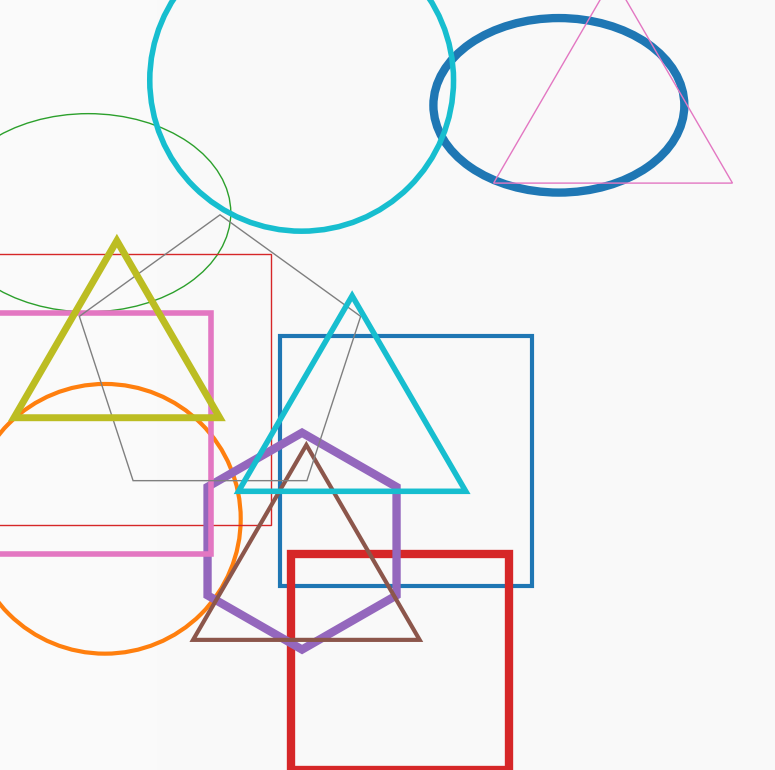[{"shape": "square", "thickness": 1.5, "radius": 0.81, "center": [0.524, 0.401]}, {"shape": "oval", "thickness": 3, "radius": 0.81, "center": [0.721, 0.863]}, {"shape": "circle", "thickness": 1.5, "radius": 0.88, "center": [0.135, 0.326]}, {"shape": "oval", "thickness": 0.5, "radius": 0.92, "center": [0.114, 0.724]}, {"shape": "square", "thickness": 3, "radius": 0.7, "center": [0.516, 0.14]}, {"shape": "square", "thickness": 0.5, "radius": 0.88, "center": [0.173, 0.494]}, {"shape": "hexagon", "thickness": 3, "radius": 0.7, "center": [0.39, 0.297]}, {"shape": "triangle", "thickness": 1.5, "radius": 0.84, "center": [0.395, 0.253]}, {"shape": "square", "thickness": 2, "radius": 0.78, "center": [0.117, 0.437]}, {"shape": "triangle", "thickness": 0.5, "radius": 0.89, "center": [0.791, 0.851]}, {"shape": "pentagon", "thickness": 0.5, "radius": 0.95, "center": [0.284, 0.53]}, {"shape": "triangle", "thickness": 2.5, "radius": 0.77, "center": [0.151, 0.534]}, {"shape": "circle", "thickness": 2, "radius": 0.98, "center": [0.389, 0.896]}, {"shape": "triangle", "thickness": 2, "radius": 0.85, "center": [0.454, 0.447]}]